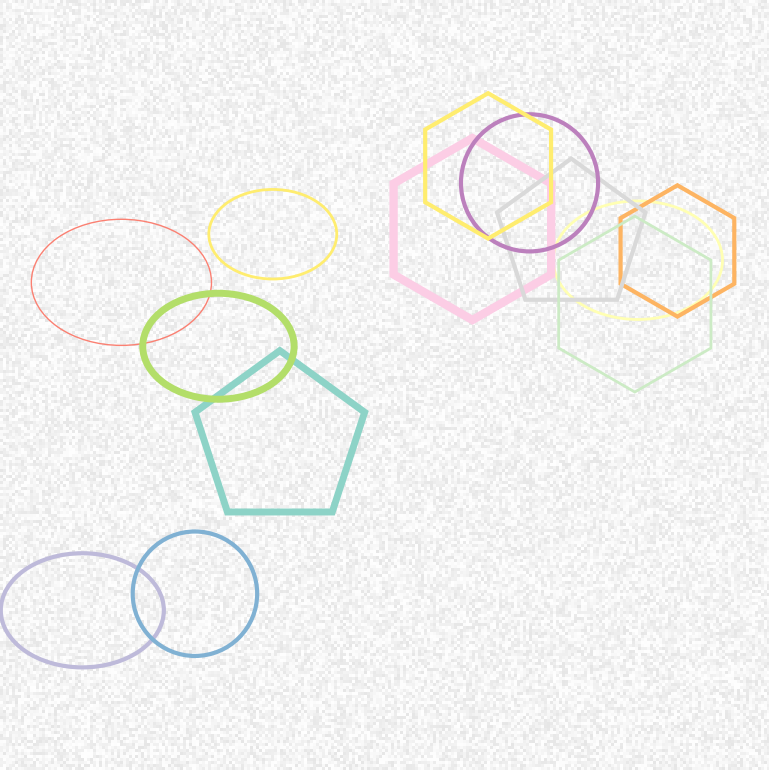[{"shape": "pentagon", "thickness": 2.5, "radius": 0.58, "center": [0.363, 0.429]}, {"shape": "oval", "thickness": 1, "radius": 0.55, "center": [0.828, 0.662]}, {"shape": "oval", "thickness": 1.5, "radius": 0.53, "center": [0.107, 0.207]}, {"shape": "oval", "thickness": 0.5, "radius": 0.58, "center": [0.158, 0.633]}, {"shape": "circle", "thickness": 1.5, "radius": 0.4, "center": [0.253, 0.229]}, {"shape": "hexagon", "thickness": 1.5, "radius": 0.43, "center": [0.88, 0.674]}, {"shape": "oval", "thickness": 2.5, "radius": 0.49, "center": [0.284, 0.55]}, {"shape": "hexagon", "thickness": 3, "radius": 0.59, "center": [0.613, 0.703]}, {"shape": "pentagon", "thickness": 1.5, "radius": 0.51, "center": [0.742, 0.693]}, {"shape": "circle", "thickness": 1.5, "radius": 0.45, "center": [0.688, 0.763]}, {"shape": "hexagon", "thickness": 1, "radius": 0.57, "center": [0.824, 0.605]}, {"shape": "oval", "thickness": 1, "radius": 0.42, "center": [0.354, 0.696]}, {"shape": "hexagon", "thickness": 1.5, "radius": 0.47, "center": [0.634, 0.785]}]